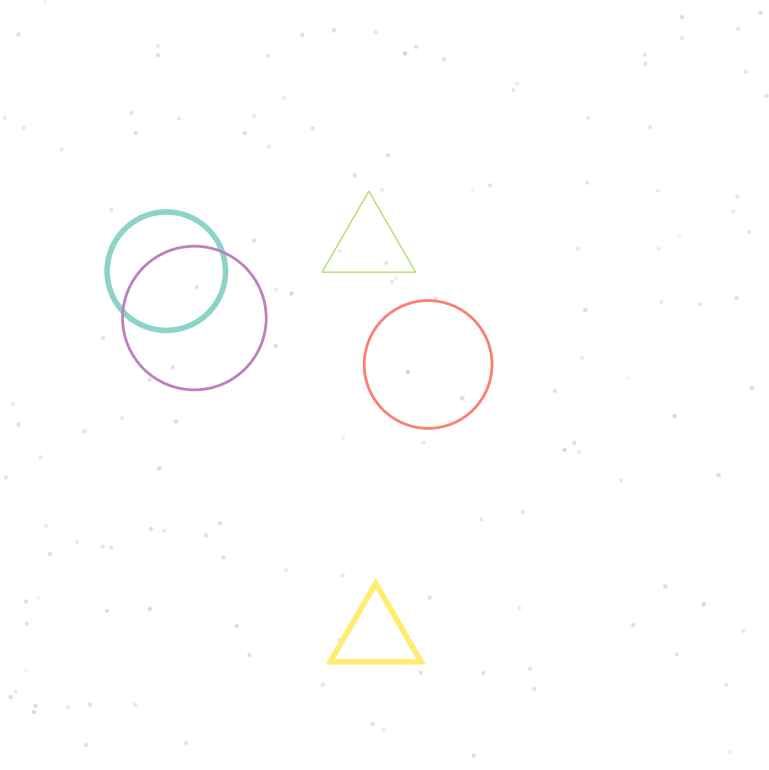[{"shape": "circle", "thickness": 2, "radius": 0.38, "center": [0.216, 0.648]}, {"shape": "circle", "thickness": 1, "radius": 0.42, "center": [0.556, 0.527]}, {"shape": "triangle", "thickness": 0.5, "radius": 0.35, "center": [0.479, 0.682]}, {"shape": "circle", "thickness": 1, "radius": 0.47, "center": [0.252, 0.587]}, {"shape": "triangle", "thickness": 2, "radius": 0.34, "center": [0.488, 0.174]}]